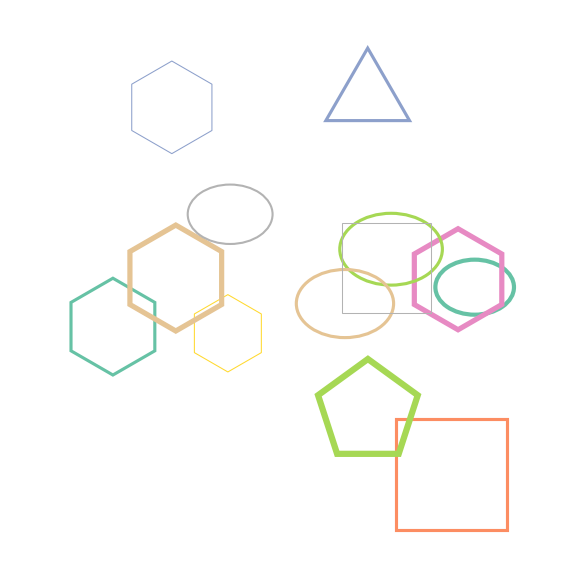[{"shape": "hexagon", "thickness": 1.5, "radius": 0.42, "center": [0.196, 0.434]}, {"shape": "oval", "thickness": 2, "radius": 0.34, "center": [0.822, 0.502]}, {"shape": "square", "thickness": 1.5, "radius": 0.48, "center": [0.782, 0.178]}, {"shape": "hexagon", "thickness": 0.5, "radius": 0.4, "center": [0.298, 0.813]}, {"shape": "triangle", "thickness": 1.5, "radius": 0.42, "center": [0.637, 0.832]}, {"shape": "hexagon", "thickness": 2.5, "radius": 0.44, "center": [0.793, 0.516]}, {"shape": "oval", "thickness": 1.5, "radius": 0.44, "center": [0.677, 0.568]}, {"shape": "pentagon", "thickness": 3, "radius": 0.45, "center": [0.637, 0.287]}, {"shape": "hexagon", "thickness": 0.5, "radius": 0.33, "center": [0.395, 0.422]}, {"shape": "hexagon", "thickness": 2.5, "radius": 0.46, "center": [0.304, 0.518]}, {"shape": "oval", "thickness": 1.5, "radius": 0.42, "center": [0.597, 0.473]}, {"shape": "oval", "thickness": 1, "radius": 0.37, "center": [0.399, 0.628]}, {"shape": "square", "thickness": 0.5, "radius": 0.39, "center": [0.669, 0.535]}]